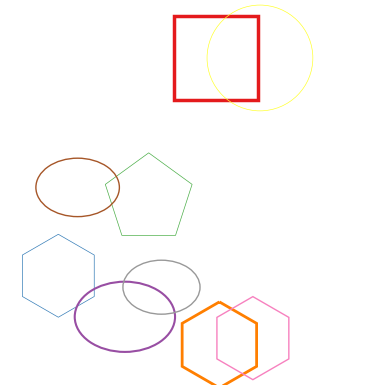[{"shape": "square", "thickness": 2.5, "radius": 0.55, "center": [0.561, 0.848]}, {"shape": "hexagon", "thickness": 0.5, "radius": 0.54, "center": [0.152, 0.284]}, {"shape": "pentagon", "thickness": 0.5, "radius": 0.59, "center": [0.386, 0.484]}, {"shape": "oval", "thickness": 1.5, "radius": 0.65, "center": [0.324, 0.177]}, {"shape": "hexagon", "thickness": 2, "radius": 0.56, "center": [0.57, 0.104]}, {"shape": "circle", "thickness": 0.5, "radius": 0.69, "center": [0.675, 0.849]}, {"shape": "oval", "thickness": 1, "radius": 0.54, "center": [0.202, 0.513]}, {"shape": "hexagon", "thickness": 1, "radius": 0.54, "center": [0.657, 0.122]}, {"shape": "oval", "thickness": 1, "radius": 0.5, "center": [0.419, 0.254]}]